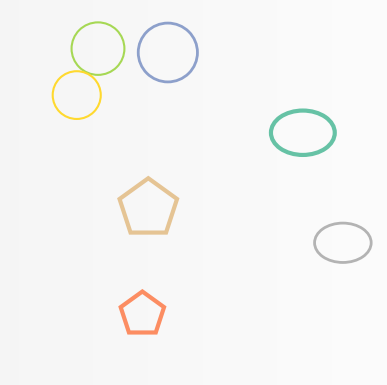[{"shape": "oval", "thickness": 3, "radius": 0.41, "center": [0.782, 0.655]}, {"shape": "pentagon", "thickness": 3, "radius": 0.29, "center": [0.367, 0.184]}, {"shape": "circle", "thickness": 2, "radius": 0.38, "center": [0.433, 0.864]}, {"shape": "circle", "thickness": 1.5, "radius": 0.34, "center": [0.253, 0.874]}, {"shape": "circle", "thickness": 1.5, "radius": 0.31, "center": [0.198, 0.753]}, {"shape": "pentagon", "thickness": 3, "radius": 0.39, "center": [0.383, 0.459]}, {"shape": "oval", "thickness": 2, "radius": 0.37, "center": [0.885, 0.369]}]